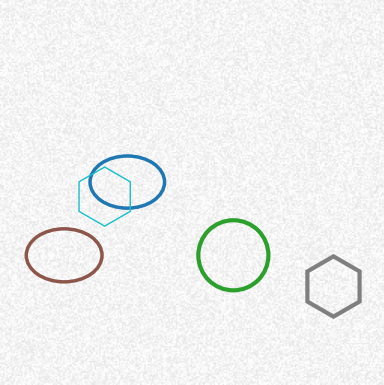[{"shape": "oval", "thickness": 2.5, "radius": 0.48, "center": [0.331, 0.527]}, {"shape": "circle", "thickness": 3, "radius": 0.46, "center": [0.606, 0.337]}, {"shape": "oval", "thickness": 2.5, "radius": 0.49, "center": [0.167, 0.337]}, {"shape": "hexagon", "thickness": 3, "radius": 0.39, "center": [0.866, 0.256]}, {"shape": "hexagon", "thickness": 1, "radius": 0.38, "center": [0.272, 0.489]}]